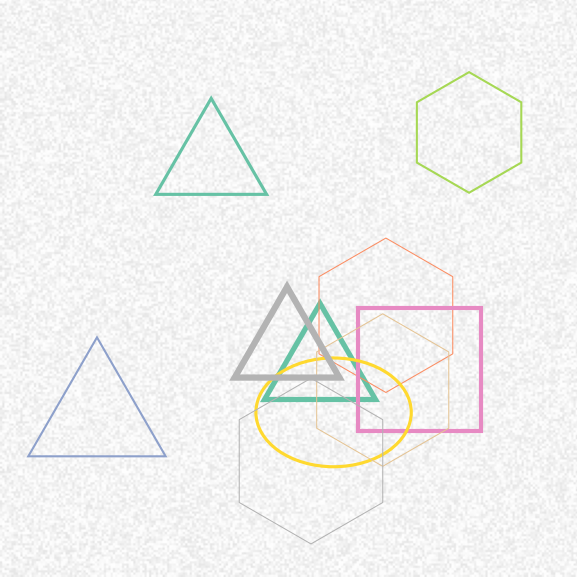[{"shape": "triangle", "thickness": 2.5, "radius": 0.55, "center": [0.554, 0.363]}, {"shape": "triangle", "thickness": 1.5, "radius": 0.55, "center": [0.366, 0.718]}, {"shape": "hexagon", "thickness": 0.5, "radius": 0.67, "center": [0.668, 0.453]}, {"shape": "triangle", "thickness": 1, "radius": 0.69, "center": [0.168, 0.278]}, {"shape": "square", "thickness": 2, "radius": 0.53, "center": [0.726, 0.359]}, {"shape": "hexagon", "thickness": 1, "radius": 0.52, "center": [0.812, 0.77]}, {"shape": "oval", "thickness": 1.5, "radius": 0.67, "center": [0.578, 0.285]}, {"shape": "hexagon", "thickness": 0.5, "radius": 0.66, "center": [0.663, 0.324]}, {"shape": "hexagon", "thickness": 0.5, "radius": 0.72, "center": [0.539, 0.201]}, {"shape": "triangle", "thickness": 3, "radius": 0.52, "center": [0.497, 0.398]}]